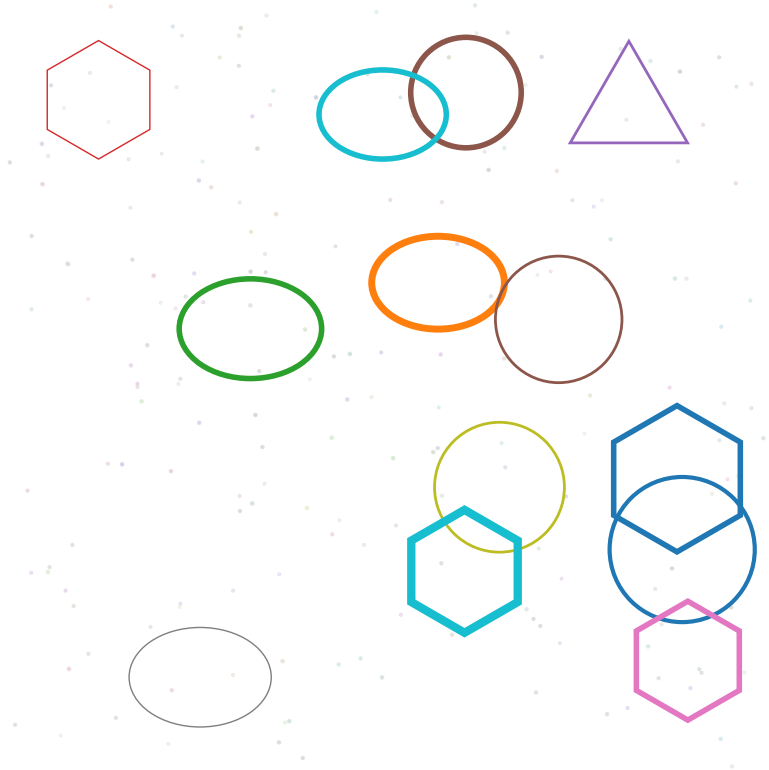[{"shape": "circle", "thickness": 1.5, "radius": 0.47, "center": [0.886, 0.286]}, {"shape": "hexagon", "thickness": 2, "radius": 0.47, "center": [0.879, 0.378]}, {"shape": "oval", "thickness": 2.5, "radius": 0.43, "center": [0.569, 0.633]}, {"shape": "oval", "thickness": 2, "radius": 0.46, "center": [0.325, 0.573]}, {"shape": "hexagon", "thickness": 0.5, "radius": 0.38, "center": [0.128, 0.87]}, {"shape": "triangle", "thickness": 1, "radius": 0.44, "center": [0.817, 0.858]}, {"shape": "circle", "thickness": 2, "radius": 0.36, "center": [0.605, 0.88]}, {"shape": "circle", "thickness": 1, "radius": 0.41, "center": [0.726, 0.585]}, {"shape": "hexagon", "thickness": 2, "radius": 0.39, "center": [0.893, 0.142]}, {"shape": "oval", "thickness": 0.5, "radius": 0.46, "center": [0.26, 0.12]}, {"shape": "circle", "thickness": 1, "radius": 0.42, "center": [0.649, 0.367]}, {"shape": "oval", "thickness": 2, "radius": 0.41, "center": [0.497, 0.851]}, {"shape": "hexagon", "thickness": 3, "radius": 0.4, "center": [0.603, 0.258]}]